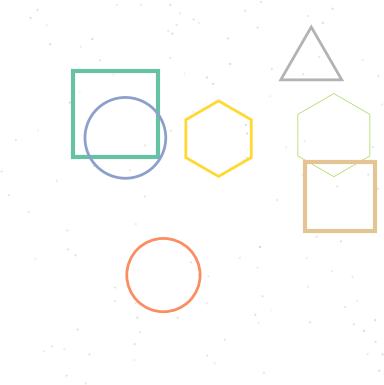[{"shape": "square", "thickness": 3, "radius": 0.56, "center": [0.3, 0.704]}, {"shape": "circle", "thickness": 2, "radius": 0.48, "center": [0.425, 0.285]}, {"shape": "circle", "thickness": 2, "radius": 0.52, "center": [0.326, 0.642]}, {"shape": "hexagon", "thickness": 0.5, "radius": 0.54, "center": [0.867, 0.649]}, {"shape": "hexagon", "thickness": 2, "radius": 0.49, "center": [0.568, 0.64]}, {"shape": "square", "thickness": 3, "radius": 0.45, "center": [0.883, 0.489]}, {"shape": "triangle", "thickness": 2, "radius": 0.46, "center": [0.808, 0.838]}]